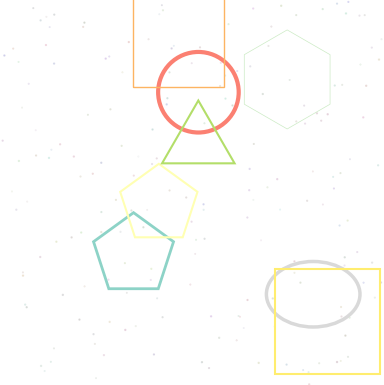[{"shape": "pentagon", "thickness": 2, "radius": 0.55, "center": [0.347, 0.338]}, {"shape": "pentagon", "thickness": 1.5, "radius": 0.53, "center": [0.413, 0.469]}, {"shape": "circle", "thickness": 3, "radius": 0.52, "center": [0.515, 0.76]}, {"shape": "square", "thickness": 1, "radius": 0.59, "center": [0.464, 0.892]}, {"shape": "triangle", "thickness": 1.5, "radius": 0.54, "center": [0.515, 0.63]}, {"shape": "oval", "thickness": 2.5, "radius": 0.61, "center": [0.813, 0.236]}, {"shape": "hexagon", "thickness": 0.5, "radius": 0.64, "center": [0.746, 0.794]}, {"shape": "square", "thickness": 1.5, "radius": 0.68, "center": [0.851, 0.165]}]